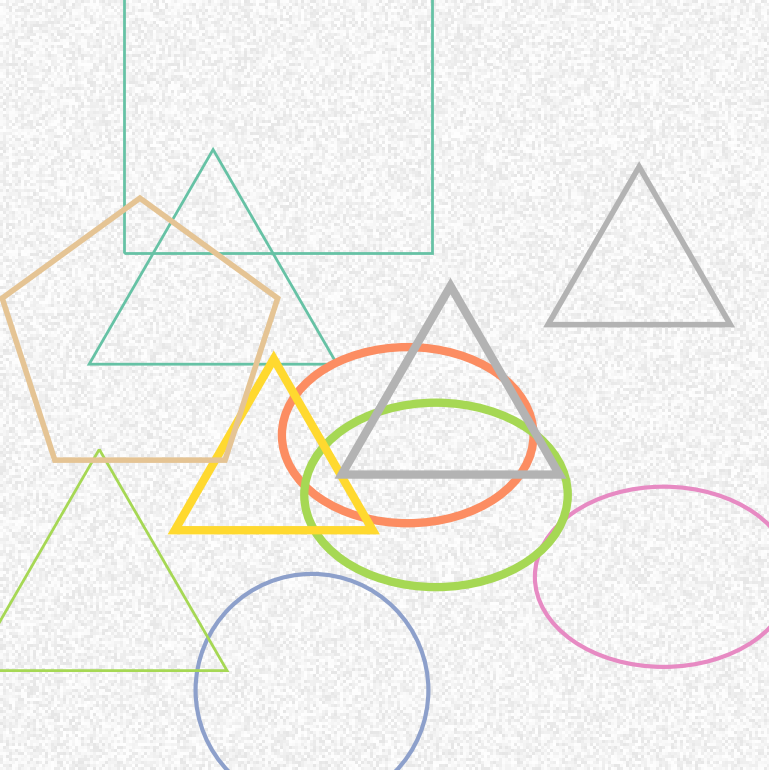[{"shape": "triangle", "thickness": 1, "radius": 0.93, "center": [0.277, 0.62]}, {"shape": "square", "thickness": 1, "radius": 1.0, "center": [0.361, 0.872]}, {"shape": "oval", "thickness": 3, "radius": 0.82, "center": [0.529, 0.435]}, {"shape": "circle", "thickness": 1.5, "radius": 0.76, "center": [0.405, 0.103]}, {"shape": "oval", "thickness": 1.5, "radius": 0.84, "center": [0.862, 0.251]}, {"shape": "oval", "thickness": 3, "radius": 0.86, "center": [0.566, 0.357]}, {"shape": "triangle", "thickness": 1, "radius": 0.96, "center": [0.129, 0.225]}, {"shape": "triangle", "thickness": 3, "radius": 0.74, "center": [0.356, 0.386]}, {"shape": "pentagon", "thickness": 2, "radius": 0.94, "center": [0.182, 0.555]}, {"shape": "triangle", "thickness": 3, "radius": 0.82, "center": [0.585, 0.465]}, {"shape": "triangle", "thickness": 2, "radius": 0.68, "center": [0.83, 0.647]}]